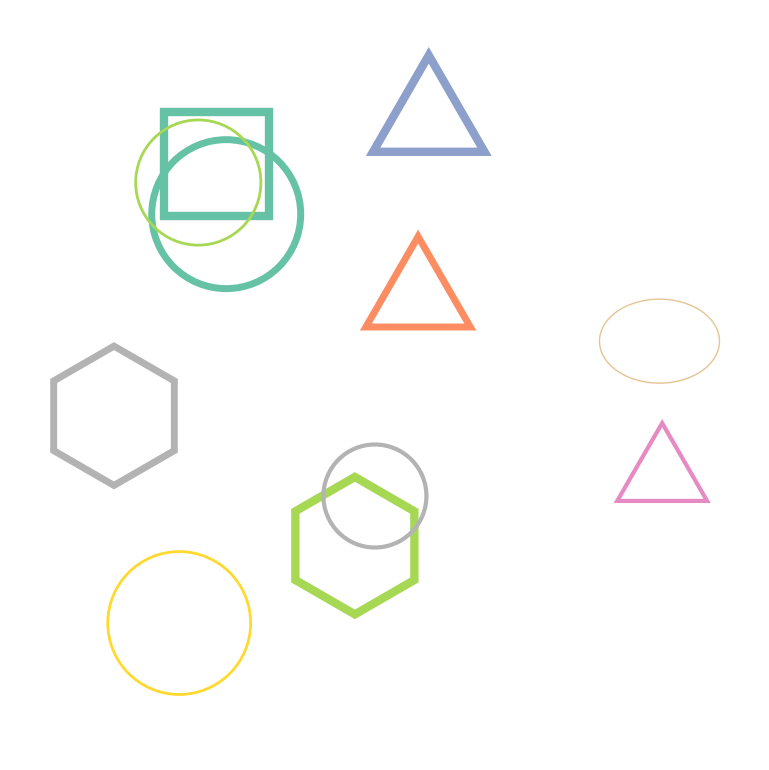[{"shape": "circle", "thickness": 2.5, "radius": 0.48, "center": [0.294, 0.722]}, {"shape": "square", "thickness": 3, "radius": 0.34, "center": [0.281, 0.787]}, {"shape": "triangle", "thickness": 2.5, "radius": 0.39, "center": [0.543, 0.614]}, {"shape": "triangle", "thickness": 3, "radius": 0.42, "center": [0.557, 0.845]}, {"shape": "triangle", "thickness": 1.5, "radius": 0.34, "center": [0.86, 0.383]}, {"shape": "circle", "thickness": 1, "radius": 0.41, "center": [0.257, 0.763]}, {"shape": "hexagon", "thickness": 3, "radius": 0.45, "center": [0.461, 0.291]}, {"shape": "circle", "thickness": 1, "radius": 0.46, "center": [0.233, 0.191]}, {"shape": "oval", "thickness": 0.5, "radius": 0.39, "center": [0.856, 0.557]}, {"shape": "hexagon", "thickness": 2.5, "radius": 0.45, "center": [0.148, 0.46]}, {"shape": "circle", "thickness": 1.5, "radius": 0.33, "center": [0.487, 0.356]}]